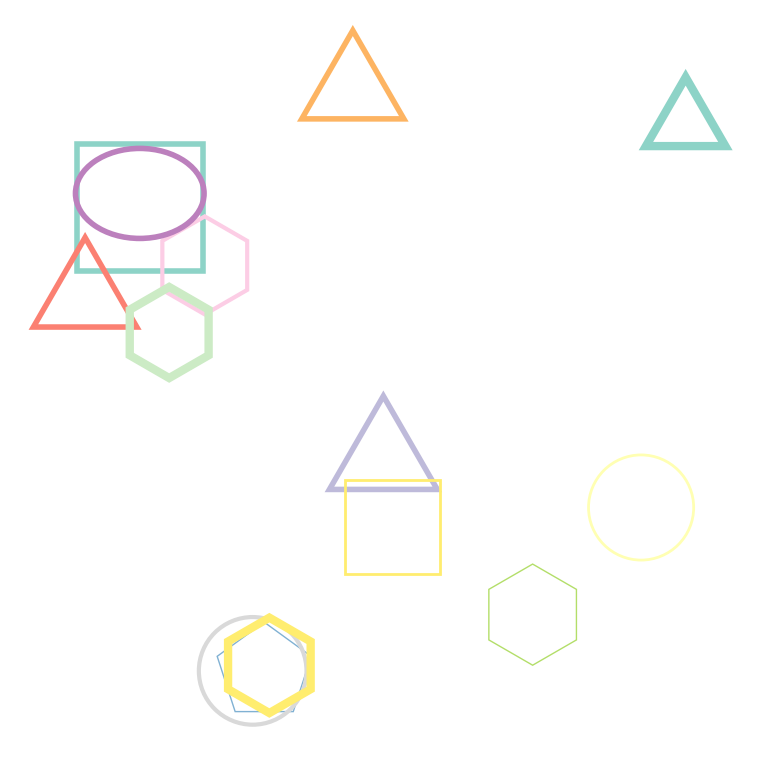[{"shape": "triangle", "thickness": 3, "radius": 0.3, "center": [0.89, 0.84]}, {"shape": "square", "thickness": 2, "radius": 0.41, "center": [0.182, 0.731]}, {"shape": "circle", "thickness": 1, "radius": 0.34, "center": [0.833, 0.341]}, {"shape": "triangle", "thickness": 2, "radius": 0.4, "center": [0.498, 0.405]}, {"shape": "triangle", "thickness": 2, "radius": 0.39, "center": [0.111, 0.614]}, {"shape": "pentagon", "thickness": 0.5, "radius": 0.32, "center": [0.343, 0.128]}, {"shape": "triangle", "thickness": 2, "radius": 0.38, "center": [0.458, 0.884]}, {"shape": "hexagon", "thickness": 0.5, "radius": 0.33, "center": [0.692, 0.202]}, {"shape": "hexagon", "thickness": 1.5, "radius": 0.32, "center": [0.266, 0.655]}, {"shape": "circle", "thickness": 1.5, "radius": 0.35, "center": [0.328, 0.129]}, {"shape": "oval", "thickness": 2, "radius": 0.42, "center": [0.182, 0.749]}, {"shape": "hexagon", "thickness": 3, "radius": 0.3, "center": [0.22, 0.568]}, {"shape": "square", "thickness": 1, "radius": 0.31, "center": [0.51, 0.316]}, {"shape": "hexagon", "thickness": 3, "radius": 0.31, "center": [0.35, 0.136]}]